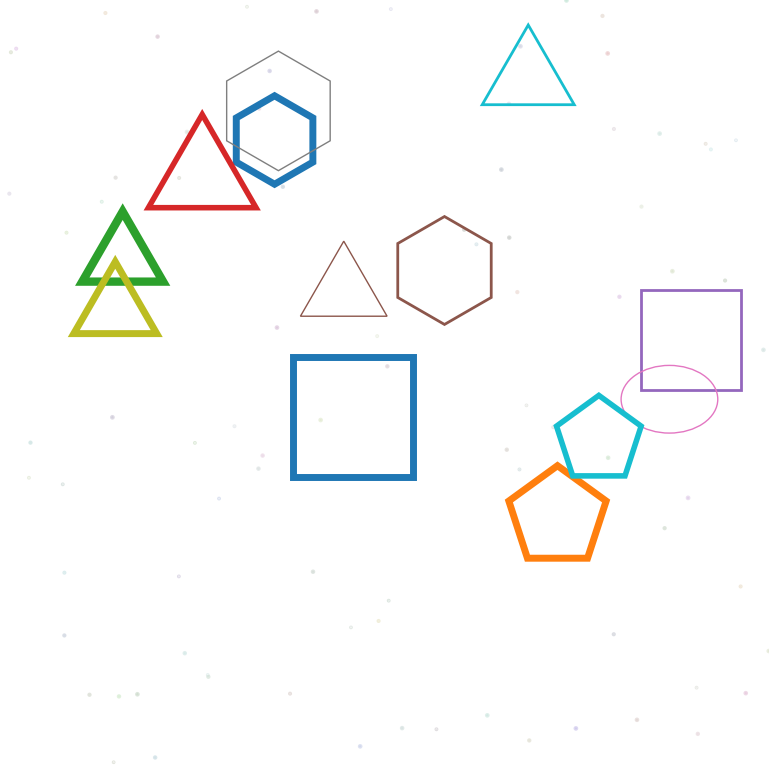[{"shape": "hexagon", "thickness": 2.5, "radius": 0.29, "center": [0.357, 0.818]}, {"shape": "square", "thickness": 2.5, "radius": 0.39, "center": [0.458, 0.458]}, {"shape": "pentagon", "thickness": 2.5, "radius": 0.33, "center": [0.724, 0.329]}, {"shape": "triangle", "thickness": 3, "radius": 0.3, "center": [0.159, 0.665]}, {"shape": "triangle", "thickness": 2, "radius": 0.4, "center": [0.263, 0.771]}, {"shape": "square", "thickness": 1, "radius": 0.32, "center": [0.897, 0.559]}, {"shape": "hexagon", "thickness": 1, "radius": 0.35, "center": [0.577, 0.649]}, {"shape": "triangle", "thickness": 0.5, "radius": 0.32, "center": [0.446, 0.622]}, {"shape": "oval", "thickness": 0.5, "radius": 0.31, "center": [0.869, 0.482]}, {"shape": "hexagon", "thickness": 0.5, "radius": 0.39, "center": [0.362, 0.856]}, {"shape": "triangle", "thickness": 2.5, "radius": 0.31, "center": [0.15, 0.598]}, {"shape": "pentagon", "thickness": 2, "radius": 0.29, "center": [0.778, 0.429]}, {"shape": "triangle", "thickness": 1, "radius": 0.35, "center": [0.686, 0.899]}]